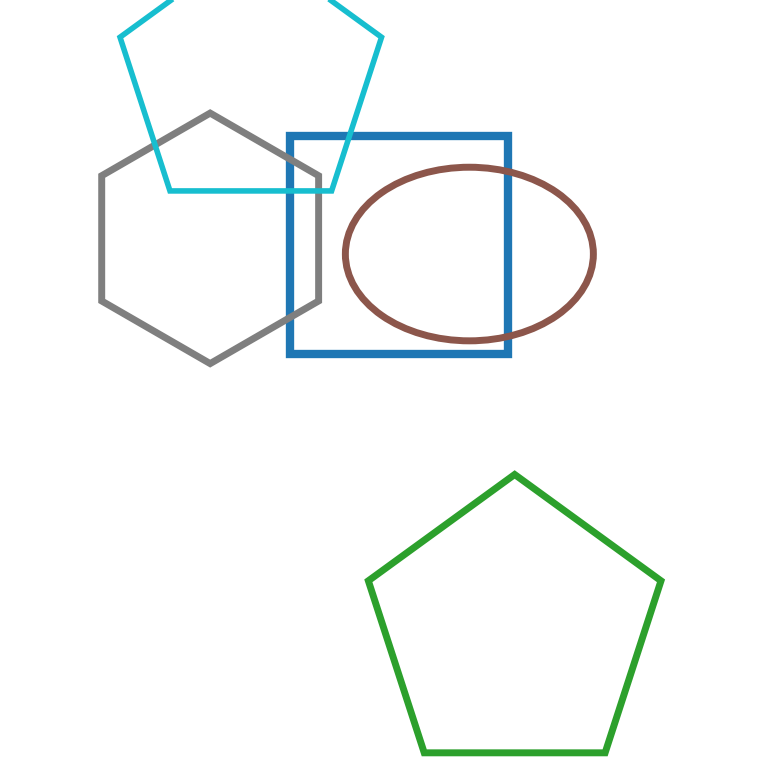[{"shape": "square", "thickness": 3, "radius": 0.71, "center": [0.518, 0.681]}, {"shape": "pentagon", "thickness": 2.5, "radius": 1.0, "center": [0.668, 0.184]}, {"shape": "oval", "thickness": 2.5, "radius": 0.81, "center": [0.61, 0.67]}, {"shape": "hexagon", "thickness": 2.5, "radius": 0.81, "center": [0.273, 0.69]}, {"shape": "pentagon", "thickness": 2, "radius": 0.89, "center": [0.326, 0.896]}]